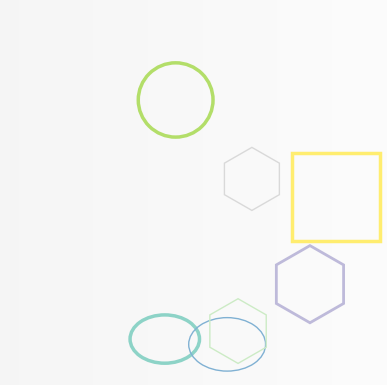[{"shape": "oval", "thickness": 2.5, "radius": 0.45, "center": [0.425, 0.119]}, {"shape": "hexagon", "thickness": 2, "radius": 0.5, "center": [0.8, 0.262]}, {"shape": "oval", "thickness": 1, "radius": 0.5, "center": [0.586, 0.106]}, {"shape": "circle", "thickness": 2.5, "radius": 0.48, "center": [0.453, 0.74]}, {"shape": "hexagon", "thickness": 1, "radius": 0.41, "center": [0.65, 0.535]}, {"shape": "hexagon", "thickness": 1, "radius": 0.42, "center": [0.614, 0.14]}, {"shape": "square", "thickness": 2.5, "radius": 0.57, "center": [0.868, 0.488]}]